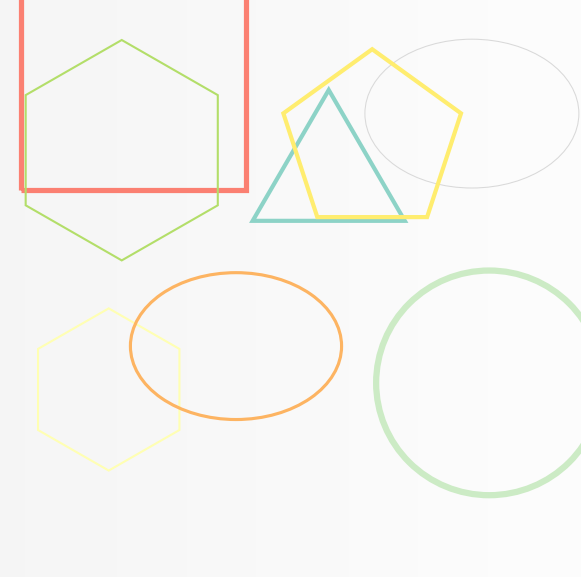[{"shape": "triangle", "thickness": 2, "radius": 0.76, "center": [0.566, 0.692]}, {"shape": "hexagon", "thickness": 1, "radius": 0.7, "center": [0.187, 0.325]}, {"shape": "square", "thickness": 2.5, "radius": 0.97, "center": [0.23, 0.862]}, {"shape": "oval", "thickness": 1.5, "radius": 0.91, "center": [0.406, 0.4]}, {"shape": "hexagon", "thickness": 1, "radius": 0.95, "center": [0.209, 0.739]}, {"shape": "oval", "thickness": 0.5, "radius": 0.92, "center": [0.812, 0.802]}, {"shape": "circle", "thickness": 3, "radius": 0.97, "center": [0.842, 0.336]}, {"shape": "pentagon", "thickness": 2, "radius": 0.8, "center": [0.64, 0.753]}]